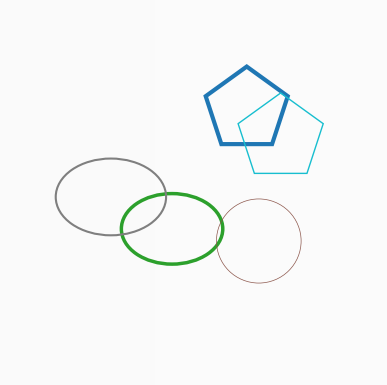[{"shape": "pentagon", "thickness": 3, "radius": 0.56, "center": [0.637, 0.716]}, {"shape": "oval", "thickness": 2.5, "radius": 0.65, "center": [0.444, 0.406]}, {"shape": "circle", "thickness": 0.5, "radius": 0.55, "center": [0.668, 0.374]}, {"shape": "oval", "thickness": 1.5, "radius": 0.71, "center": [0.286, 0.488]}, {"shape": "pentagon", "thickness": 1, "radius": 0.58, "center": [0.724, 0.643]}]